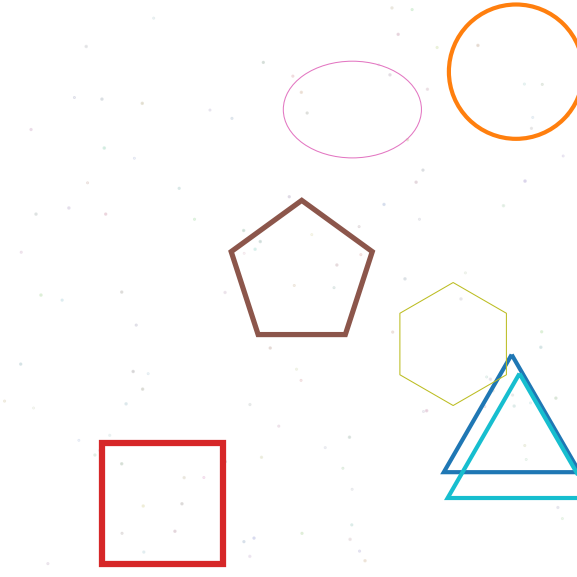[{"shape": "triangle", "thickness": 2, "radius": 0.68, "center": [0.886, 0.249]}, {"shape": "circle", "thickness": 2, "radius": 0.58, "center": [0.894, 0.875]}, {"shape": "square", "thickness": 3, "radius": 0.52, "center": [0.281, 0.127]}, {"shape": "pentagon", "thickness": 2.5, "radius": 0.64, "center": [0.522, 0.524]}, {"shape": "oval", "thickness": 0.5, "radius": 0.6, "center": [0.61, 0.809]}, {"shape": "hexagon", "thickness": 0.5, "radius": 0.53, "center": [0.785, 0.403]}, {"shape": "triangle", "thickness": 2, "radius": 0.72, "center": [0.9, 0.209]}]